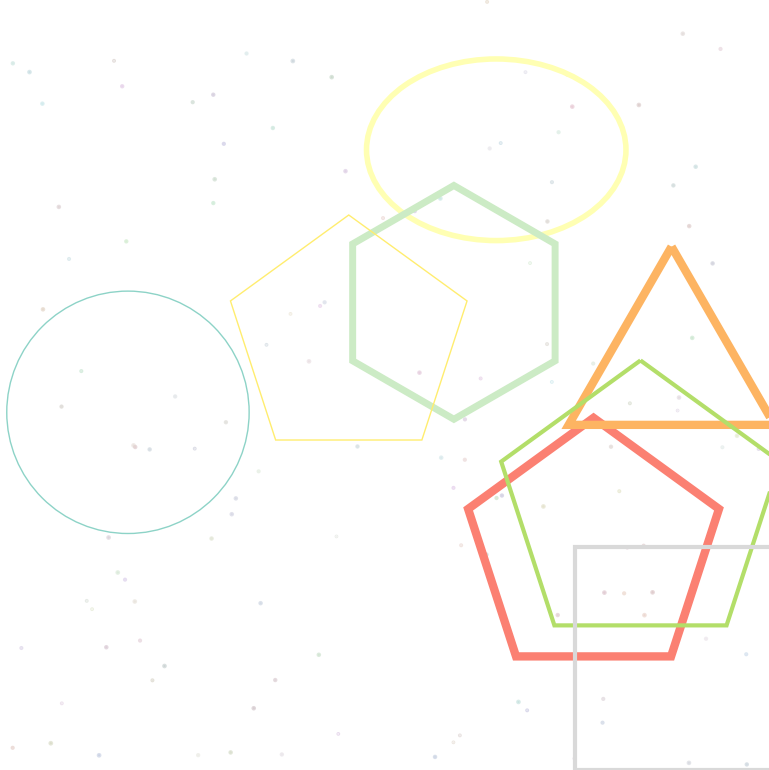[{"shape": "circle", "thickness": 0.5, "radius": 0.79, "center": [0.166, 0.465]}, {"shape": "oval", "thickness": 2, "radius": 0.84, "center": [0.644, 0.805]}, {"shape": "pentagon", "thickness": 3, "radius": 0.86, "center": [0.771, 0.286]}, {"shape": "triangle", "thickness": 3, "radius": 0.77, "center": [0.872, 0.525]}, {"shape": "pentagon", "thickness": 1.5, "radius": 0.95, "center": [0.832, 0.342]}, {"shape": "square", "thickness": 1.5, "radius": 0.73, "center": [0.892, 0.145]}, {"shape": "hexagon", "thickness": 2.5, "radius": 0.76, "center": [0.589, 0.607]}, {"shape": "pentagon", "thickness": 0.5, "radius": 0.81, "center": [0.453, 0.559]}]